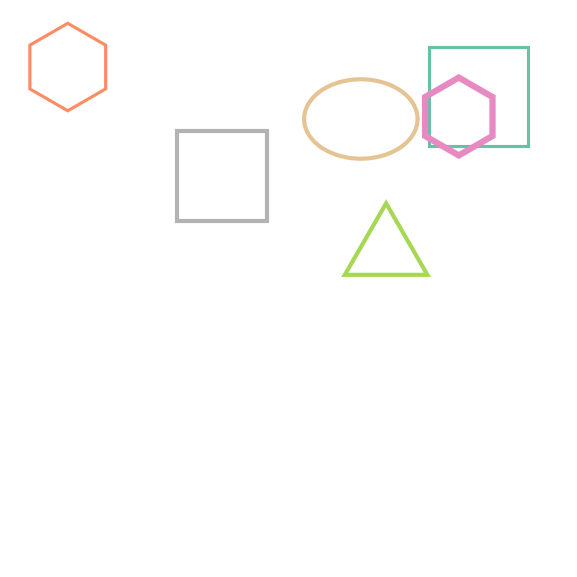[{"shape": "square", "thickness": 1.5, "radius": 0.43, "center": [0.829, 0.832]}, {"shape": "hexagon", "thickness": 1.5, "radius": 0.38, "center": [0.117, 0.883]}, {"shape": "hexagon", "thickness": 3, "radius": 0.34, "center": [0.794, 0.797]}, {"shape": "triangle", "thickness": 2, "radius": 0.41, "center": [0.669, 0.564]}, {"shape": "oval", "thickness": 2, "radius": 0.49, "center": [0.625, 0.793]}, {"shape": "square", "thickness": 2, "radius": 0.39, "center": [0.385, 0.694]}]